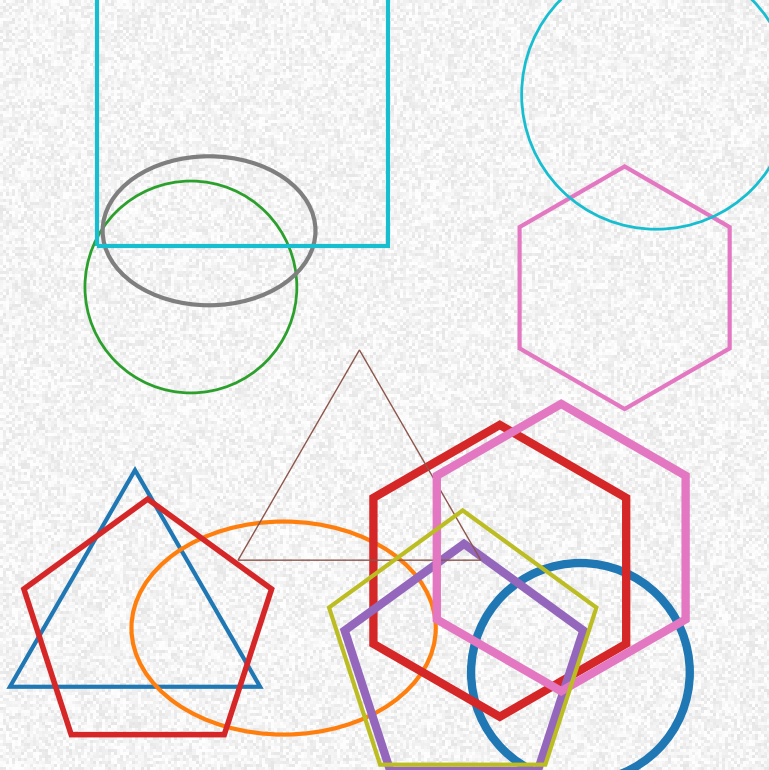[{"shape": "circle", "thickness": 3, "radius": 0.71, "center": [0.754, 0.127]}, {"shape": "triangle", "thickness": 1.5, "radius": 0.94, "center": [0.175, 0.202]}, {"shape": "oval", "thickness": 1.5, "radius": 0.99, "center": [0.368, 0.184]}, {"shape": "circle", "thickness": 1, "radius": 0.69, "center": [0.248, 0.627]}, {"shape": "pentagon", "thickness": 2, "radius": 0.85, "center": [0.192, 0.183]}, {"shape": "hexagon", "thickness": 3, "radius": 0.95, "center": [0.649, 0.259]}, {"shape": "pentagon", "thickness": 3, "radius": 0.81, "center": [0.603, 0.131]}, {"shape": "triangle", "thickness": 0.5, "radius": 0.91, "center": [0.467, 0.364]}, {"shape": "hexagon", "thickness": 3, "radius": 0.93, "center": [0.729, 0.289]}, {"shape": "hexagon", "thickness": 1.5, "radius": 0.79, "center": [0.811, 0.626]}, {"shape": "oval", "thickness": 1.5, "radius": 0.69, "center": [0.272, 0.7]}, {"shape": "pentagon", "thickness": 1.5, "radius": 0.91, "center": [0.601, 0.155]}, {"shape": "square", "thickness": 1.5, "radius": 0.95, "center": [0.315, 0.87]}, {"shape": "circle", "thickness": 1, "radius": 0.87, "center": [0.852, 0.877]}]